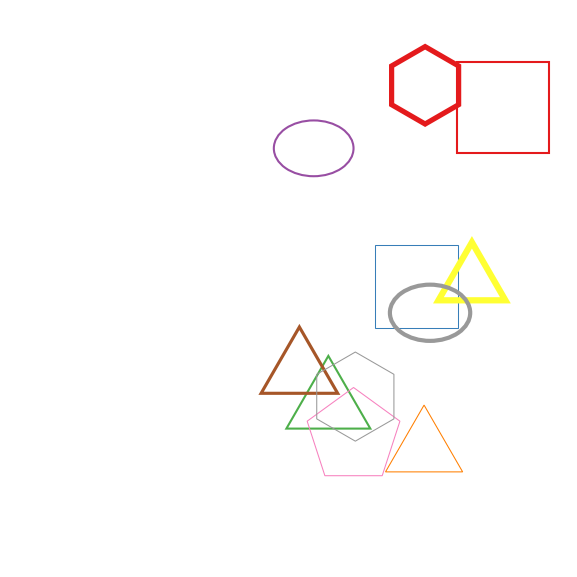[{"shape": "square", "thickness": 1, "radius": 0.4, "center": [0.87, 0.813]}, {"shape": "hexagon", "thickness": 2.5, "radius": 0.33, "center": [0.736, 0.851]}, {"shape": "square", "thickness": 0.5, "radius": 0.36, "center": [0.722, 0.503]}, {"shape": "triangle", "thickness": 1, "radius": 0.42, "center": [0.569, 0.299]}, {"shape": "oval", "thickness": 1, "radius": 0.35, "center": [0.543, 0.742]}, {"shape": "triangle", "thickness": 0.5, "radius": 0.39, "center": [0.734, 0.221]}, {"shape": "triangle", "thickness": 3, "radius": 0.33, "center": [0.817, 0.513]}, {"shape": "triangle", "thickness": 1.5, "radius": 0.38, "center": [0.518, 0.356]}, {"shape": "pentagon", "thickness": 0.5, "radius": 0.42, "center": [0.612, 0.244]}, {"shape": "hexagon", "thickness": 0.5, "radius": 0.39, "center": [0.615, 0.312]}, {"shape": "oval", "thickness": 2, "radius": 0.35, "center": [0.745, 0.458]}]